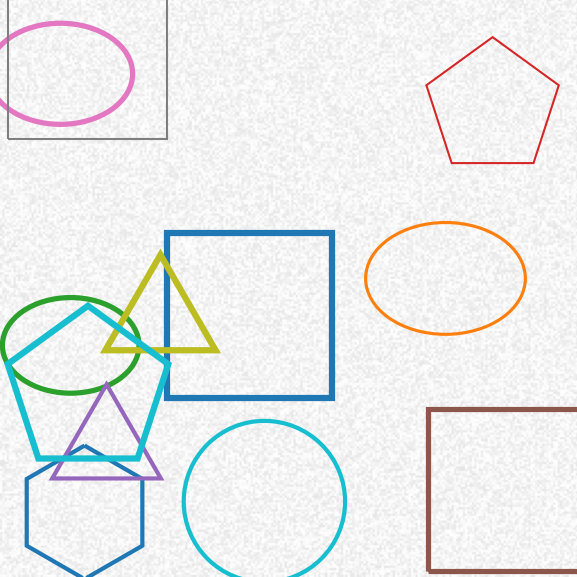[{"shape": "hexagon", "thickness": 2, "radius": 0.58, "center": [0.146, 0.112]}, {"shape": "square", "thickness": 3, "radius": 0.72, "center": [0.432, 0.453]}, {"shape": "oval", "thickness": 1.5, "radius": 0.69, "center": [0.771, 0.517]}, {"shape": "oval", "thickness": 2.5, "radius": 0.59, "center": [0.122, 0.401]}, {"shape": "pentagon", "thickness": 1, "radius": 0.6, "center": [0.853, 0.814]}, {"shape": "triangle", "thickness": 2, "radius": 0.54, "center": [0.185, 0.225]}, {"shape": "square", "thickness": 2.5, "radius": 0.7, "center": [0.881, 0.15]}, {"shape": "oval", "thickness": 2.5, "radius": 0.63, "center": [0.105, 0.871]}, {"shape": "square", "thickness": 1, "radius": 0.69, "center": [0.151, 0.897]}, {"shape": "triangle", "thickness": 3, "radius": 0.55, "center": [0.278, 0.448]}, {"shape": "circle", "thickness": 2, "radius": 0.7, "center": [0.458, 0.131]}, {"shape": "pentagon", "thickness": 3, "radius": 0.73, "center": [0.152, 0.323]}]